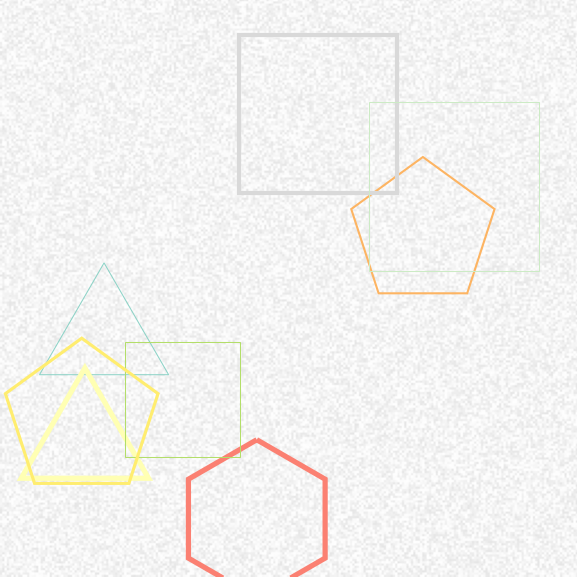[{"shape": "triangle", "thickness": 0.5, "radius": 0.65, "center": [0.18, 0.415]}, {"shape": "triangle", "thickness": 2.5, "radius": 0.64, "center": [0.147, 0.235]}, {"shape": "hexagon", "thickness": 2.5, "radius": 0.68, "center": [0.445, 0.101]}, {"shape": "pentagon", "thickness": 1, "radius": 0.65, "center": [0.732, 0.597]}, {"shape": "square", "thickness": 0.5, "radius": 0.5, "center": [0.316, 0.308]}, {"shape": "square", "thickness": 2, "radius": 0.68, "center": [0.55, 0.802]}, {"shape": "square", "thickness": 0.5, "radius": 0.73, "center": [0.787, 0.677]}, {"shape": "pentagon", "thickness": 1.5, "radius": 0.69, "center": [0.142, 0.275]}]